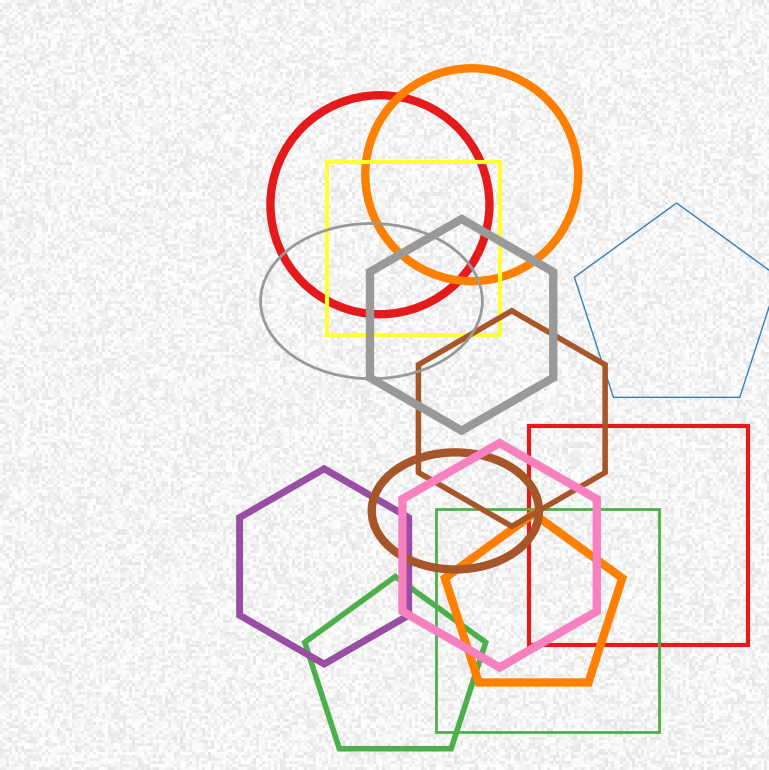[{"shape": "circle", "thickness": 3, "radius": 0.71, "center": [0.493, 0.734]}, {"shape": "square", "thickness": 1.5, "radius": 0.71, "center": [0.829, 0.304]}, {"shape": "pentagon", "thickness": 0.5, "radius": 0.7, "center": [0.879, 0.597]}, {"shape": "square", "thickness": 1, "radius": 0.72, "center": [0.711, 0.194]}, {"shape": "pentagon", "thickness": 2, "radius": 0.62, "center": [0.513, 0.128]}, {"shape": "hexagon", "thickness": 2.5, "radius": 0.63, "center": [0.421, 0.264]}, {"shape": "circle", "thickness": 3, "radius": 0.69, "center": [0.613, 0.773]}, {"shape": "pentagon", "thickness": 3, "radius": 0.61, "center": [0.693, 0.212]}, {"shape": "square", "thickness": 1.5, "radius": 0.56, "center": [0.537, 0.677]}, {"shape": "oval", "thickness": 3, "radius": 0.54, "center": [0.591, 0.336]}, {"shape": "hexagon", "thickness": 2, "radius": 0.7, "center": [0.665, 0.456]}, {"shape": "hexagon", "thickness": 3, "radius": 0.73, "center": [0.649, 0.279]}, {"shape": "hexagon", "thickness": 3, "radius": 0.69, "center": [0.599, 0.578]}, {"shape": "oval", "thickness": 1, "radius": 0.72, "center": [0.482, 0.609]}]